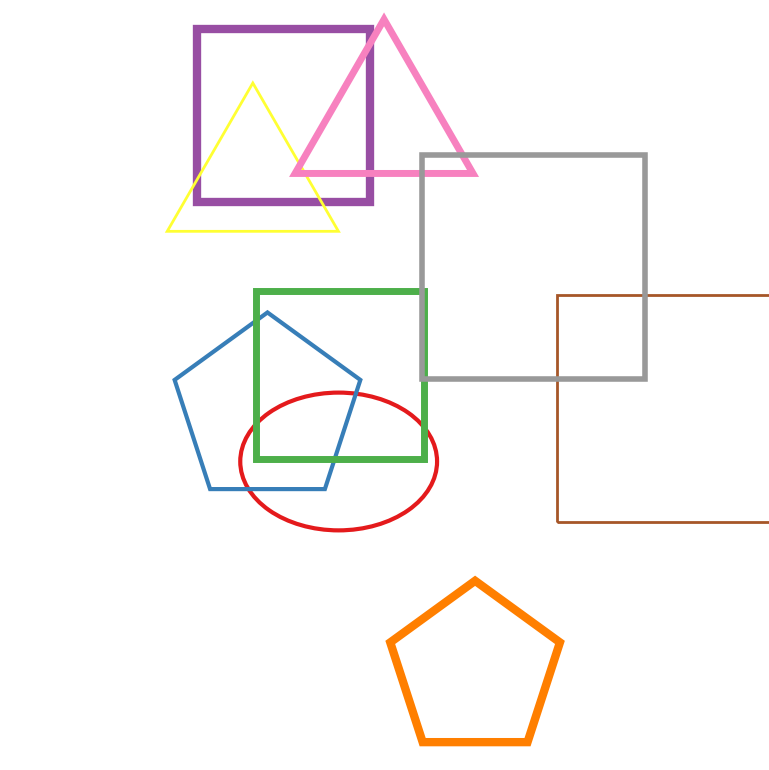[{"shape": "oval", "thickness": 1.5, "radius": 0.64, "center": [0.44, 0.401]}, {"shape": "pentagon", "thickness": 1.5, "radius": 0.63, "center": [0.347, 0.467]}, {"shape": "square", "thickness": 2.5, "radius": 0.55, "center": [0.442, 0.513]}, {"shape": "square", "thickness": 3, "radius": 0.56, "center": [0.368, 0.85]}, {"shape": "pentagon", "thickness": 3, "radius": 0.58, "center": [0.617, 0.13]}, {"shape": "triangle", "thickness": 1, "radius": 0.64, "center": [0.328, 0.764]}, {"shape": "square", "thickness": 1, "radius": 0.74, "center": [0.87, 0.47]}, {"shape": "triangle", "thickness": 2.5, "radius": 0.67, "center": [0.499, 0.841]}, {"shape": "square", "thickness": 2, "radius": 0.73, "center": [0.693, 0.653]}]